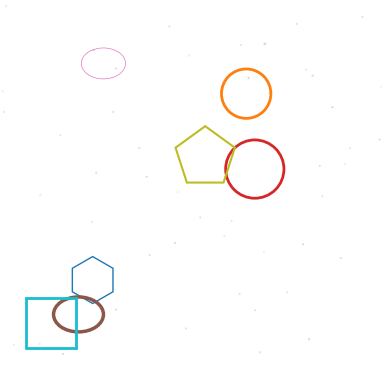[{"shape": "hexagon", "thickness": 1, "radius": 0.3, "center": [0.241, 0.273]}, {"shape": "circle", "thickness": 2, "radius": 0.32, "center": [0.639, 0.757]}, {"shape": "circle", "thickness": 2, "radius": 0.38, "center": [0.662, 0.561]}, {"shape": "oval", "thickness": 2.5, "radius": 0.32, "center": [0.204, 0.183]}, {"shape": "oval", "thickness": 0.5, "radius": 0.29, "center": [0.269, 0.835]}, {"shape": "pentagon", "thickness": 1.5, "radius": 0.4, "center": [0.533, 0.591]}, {"shape": "square", "thickness": 2, "radius": 0.33, "center": [0.133, 0.161]}]